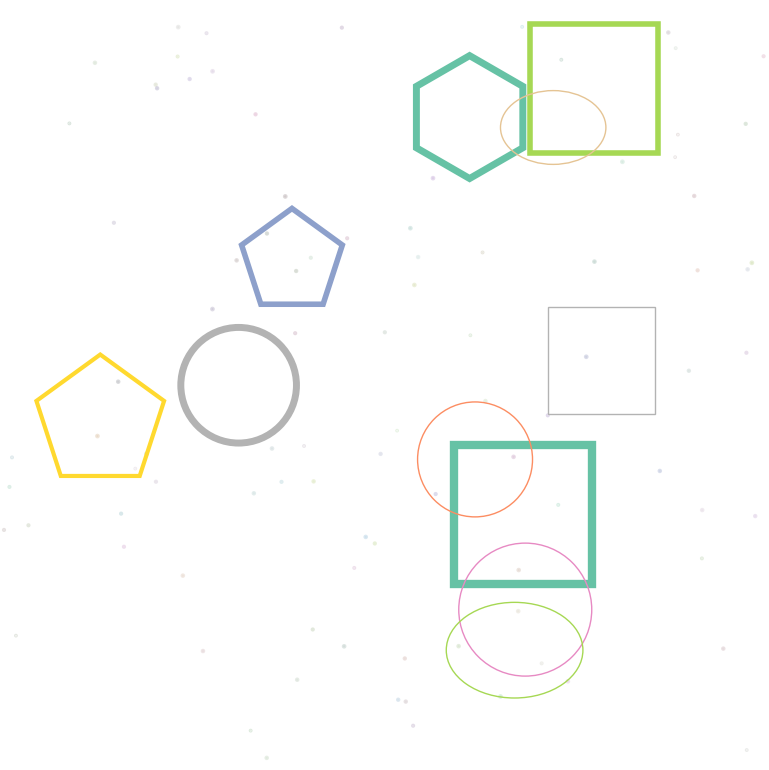[{"shape": "square", "thickness": 3, "radius": 0.45, "center": [0.679, 0.332]}, {"shape": "hexagon", "thickness": 2.5, "radius": 0.4, "center": [0.61, 0.848]}, {"shape": "circle", "thickness": 0.5, "radius": 0.37, "center": [0.617, 0.403]}, {"shape": "pentagon", "thickness": 2, "radius": 0.34, "center": [0.379, 0.661]}, {"shape": "circle", "thickness": 0.5, "radius": 0.43, "center": [0.682, 0.208]}, {"shape": "oval", "thickness": 0.5, "radius": 0.44, "center": [0.668, 0.156]}, {"shape": "square", "thickness": 2, "radius": 0.42, "center": [0.771, 0.885]}, {"shape": "pentagon", "thickness": 1.5, "radius": 0.44, "center": [0.13, 0.452]}, {"shape": "oval", "thickness": 0.5, "radius": 0.34, "center": [0.718, 0.834]}, {"shape": "square", "thickness": 0.5, "radius": 0.35, "center": [0.781, 0.531]}, {"shape": "circle", "thickness": 2.5, "radius": 0.38, "center": [0.31, 0.5]}]